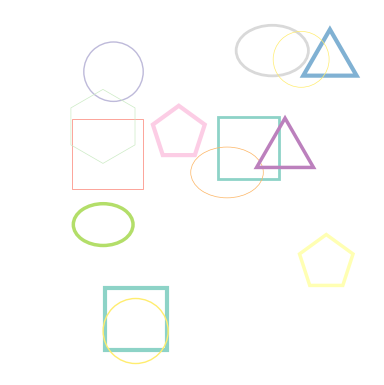[{"shape": "square", "thickness": 2, "radius": 0.4, "center": [0.645, 0.616]}, {"shape": "square", "thickness": 3, "radius": 0.4, "center": [0.354, 0.172]}, {"shape": "pentagon", "thickness": 2.5, "radius": 0.37, "center": [0.847, 0.318]}, {"shape": "circle", "thickness": 1, "radius": 0.39, "center": [0.295, 0.814]}, {"shape": "square", "thickness": 0.5, "radius": 0.46, "center": [0.279, 0.6]}, {"shape": "triangle", "thickness": 3, "radius": 0.4, "center": [0.857, 0.844]}, {"shape": "oval", "thickness": 0.5, "radius": 0.47, "center": [0.59, 0.552]}, {"shape": "oval", "thickness": 2.5, "radius": 0.39, "center": [0.268, 0.417]}, {"shape": "pentagon", "thickness": 3, "radius": 0.35, "center": [0.464, 0.654]}, {"shape": "oval", "thickness": 2, "radius": 0.47, "center": [0.707, 0.869]}, {"shape": "triangle", "thickness": 2.5, "radius": 0.43, "center": [0.74, 0.608]}, {"shape": "hexagon", "thickness": 0.5, "radius": 0.48, "center": [0.267, 0.672]}, {"shape": "circle", "thickness": 1, "radius": 0.42, "center": [0.352, 0.14]}, {"shape": "circle", "thickness": 0.5, "radius": 0.36, "center": [0.782, 0.846]}]